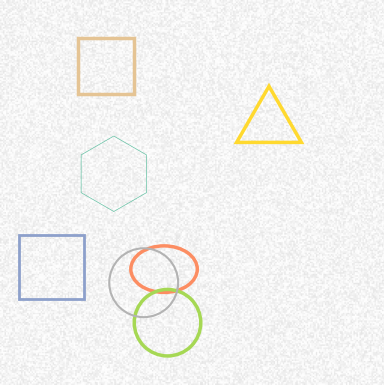[{"shape": "hexagon", "thickness": 0.5, "radius": 0.49, "center": [0.296, 0.549]}, {"shape": "oval", "thickness": 2.5, "radius": 0.43, "center": [0.426, 0.301]}, {"shape": "square", "thickness": 2, "radius": 0.42, "center": [0.134, 0.306]}, {"shape": "circle", "thickness": 2.5, "radius": 0.43, "center": [0.435, 0.162]}, {"shape": "triangle", "thickness": 2.5, "radius": 0.49, "center": [0.699, 0.679]}, {"shape": "square", "thickness": 2.5, "radius": 0.36, "center": [0.275, 0.828]}, {"shape": "circle", "thickness": 1.5, "radius": 0.45, "center": [0.373, 0.266]}]